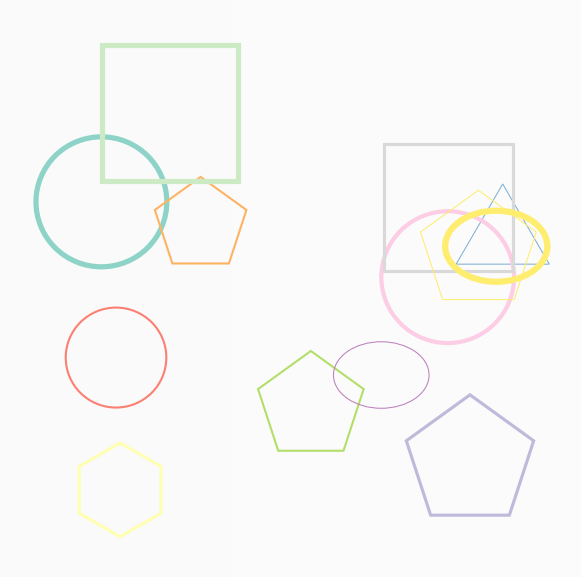[{"shape": "circle", "thickness": 2.5, "radius": 0.56, "center": [0.174, 0.65]}, {"shape": "hexagon", "thickness": 1.5, "radius": 0.41, "center": [0.207, 0.151]}, {"shape": "pentagon", "thickness": 1.5, "radius": 0.58, "center": [0.809, 0.2]}, {"shape": "circle", "thickness": 1, "radius": 0.43, "center": [0.2, 0.38]}, {"shape": "triangle", "thickness": 0.5, "radius": 0.46, "center": [0.865, 0.588]}, {"shape": "pentagon", "thickness": 1, "radius": 0.41, "center": [0.345, 0.61]}, {"shape": "pentagon", "thickness": 1, "radius": 0.48, "center": [0.535, 0.296]}, {"shape": "circle", "thickness": 2, "radius": 0.57, "center": [0.77, 0.519]}, {"shape": "square", "thickness": 1.5, "radius": 0.55, "center": [0.772, 0.639]}, {"shape": "oval", "thickness": 0.5, "radius": 0.41, "center": [0.656, 0.35]}, {"shape": "square", "thickness": 2.5, "radius": 0.59, "center": [0.293, 0.804]}, {"shape": "oval", "thickness": 3, "radius": 0.44, "center": [0.854, 0.573]}, {"shape": "pentagon", "thickness": 0.5, "radius": 0.52, "center": [0.823, 0.565]}]